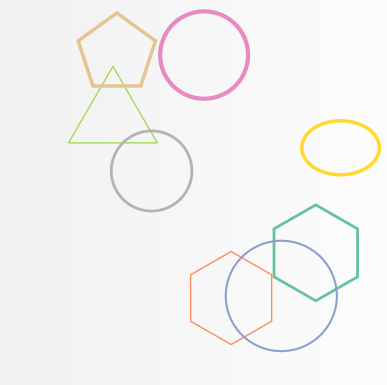[{"shape": "hexagon", "thickness": 2, "radius": 0.62, "center": [0.815, 0.343]}, {"shape": "hexagon", "thickness": 1, "radius": 0.6, "center": [0.597, 0.226]}, {"shape": "circle", "thickness": 1.5, "radius": 0.72, "center": [0.726, 0.231]}, {"shape": "circle", "thickness": 3, "radius": 0.57, "center": [0.527, 0.857]}, {"shape": "triangle", "thickness": 1, "radius": 0.66, "center": [0.291, 0.695]}, {"shape": "oval", "thickness": 2.5, "radius": 0.5, "center": [0.879, 0.616]}, {"shape": "pentagon", "thickness": 2.5, "radius": 0.52, "center": [0.301, 0.861]}, {"shape": "circle", "thickness": 2, "radius": 0.52, "center": [0.391, 0.556]}]